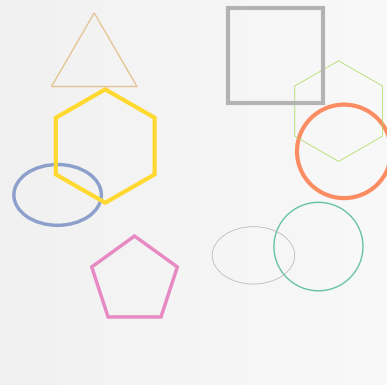[{"shape": "circle", "thickness": 1, "radius": 0.57, "center": [0.822, 0.36]}, {"shape": "circle", "thickness": 3, "radius": 0.61, "center": [0.888, 0.607]}, {"shape": "oval", "thickness": 2.5, "radius": 0.56, "center": [0.149, 0.494]}, {"shape": "pentagon", "thickness": 2.5, "radius": 0.58, "center": [0.347, 0.271]}, {"shape": "hexagon", "thickness": 0.5, "radius": 0.65, "center": [0.874, 0.711]}, {"shape": "hexagon", "thickness": 3, "radius": 0.74, "center": [0.272, 0.621]}, {"shape": "triangle", "thickness": 1, "radius": 0.64, "center": [0.243, 0.839]}, {"shape": "oval", "thickness": 0.5, "radius": 0.53, "center": [0.654, 0.337]}, {"shape": "square", "thickness": 3, "radius": 0.62, "center": [0.71, 0.856]}]